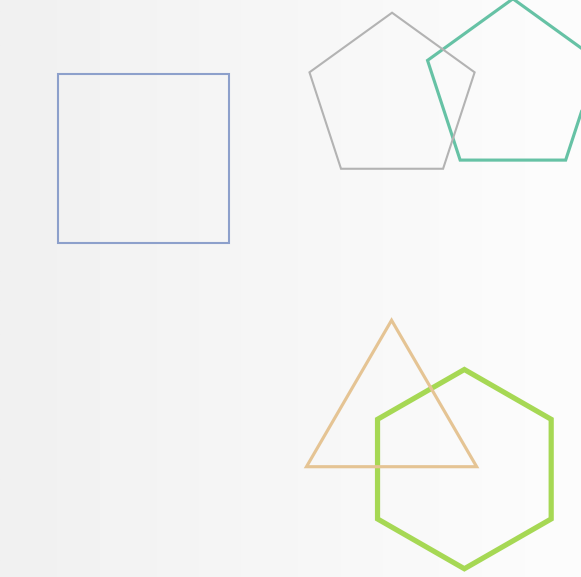[{"shape": "pentagon", "thickness": 1.5, "radius": 0.77, "center": [0.882, 0.847]}, {"shape": "square", "thickness": 1, "radius": 0.73, "center": [0.247, 0.725]}, {"shape": "hexagon", "thickness": 2.5, "radius": 0.86, "center": [0.799, 0.187]}, {"shape": "triangle", "thickness": 1.5, "radius": 0.85, "center": [0.674, 0.276]}, {"shape": "pentagon", "thickness": 1, "radius": 0.75, "center": [0.674, 0.828]}]